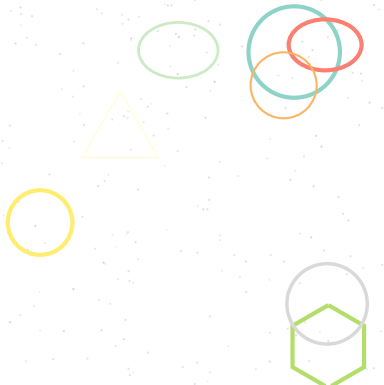[{"shape": "circle", "thickness": 3, "radius": 0.59, "center": [0.764, 0.865]}, {"shape": "triangle", "thickness": 0.5, "radius": 0.57, "center": [0.312, 0.648]}, {"shape": "oval", "thickness": 3, "radius": 0.47, "center": [0.844, 0.884]}, {"shape": "circle", "thickness": 1.5, "radius": 0.43, "center": [0.737, 0.778]}, {"shape": "hexagon", "thickness": 3, "radius": 0.54, "center": [0.853, 0.1]}, {"shape": "circle", "thickness": 2.5, "radius": 0.52, "center": [0.85, 0.211]}, {"shape": "oval", "thickness": 2, "radius": 0.52, "center": [0.463, 0.869]}, {"shape": "circle", "thickness": 3, "radius": 0.42, "center": [0.104, 0.422]}]